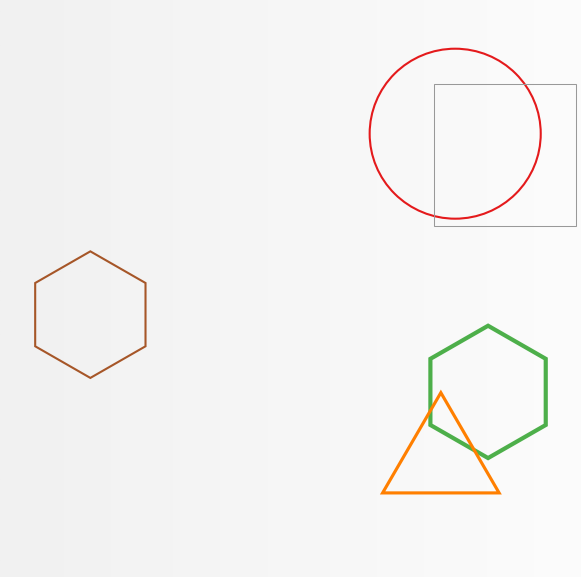[{"shape": "circle", "thickness": 1, "radius": 0.74, "center": [0.783, 0.768]}, {"shape": "hexagon", "thickness": 2, "radius": 0.57, "center": [0.84, 0.321]}, {"shape": "triangle", "thickness": 1.5, "radius": 0.58, "center": [0.758, 0.203]}, {"shape": "hexagon", "thickness": 1, "radius": 0.55, "center": [0.155, 0.454]}, {"shape": "square", "thickness": 0.5, "radius": 0.61, "center": [0.869, 0.731]}]